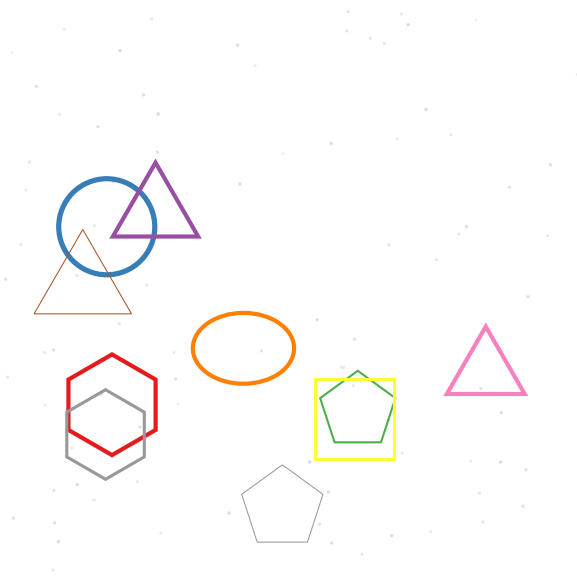[{"shape": "hexagon", "thickness": 2, "radius": 0.44, "center": [0.194, 0.298]}, {"shape": "circle", "thickness": 2.5, "radius": 0.42, "center": [0.185, 0.606]}, {"shape": "pentagon", "thickness": 1, "radius": 0.34, "center": [0.62, 0.289]}, {"shape": "triangle", "thickness": 2, "radius": 0.43, "center": [0.269, 0.632]}, {"shape": "oval", "thickness": 2, "radius": 0.44, "center": [0.422, 0.396]}, {"shape": "square", "thickness": 1.5, "radius": 0.35, "center": [0.614, 0.274]}, {"shape": "triangle", "thickness": 0.5, "radius": 0.49, "center": [0.143, 0.504]}, {"shape": "triangle", "thickness": 2, "radius": 0.39, "center": [0.841, 0.356]}, {"shape": "hexagon", "thickness": 1.5, "radius": 0.39, "center": [0.183, 0.247]}, {"shape": "pentagon", "thickness": 0.5, "radius": 0.37, "center": [0.489, 0.12]}]